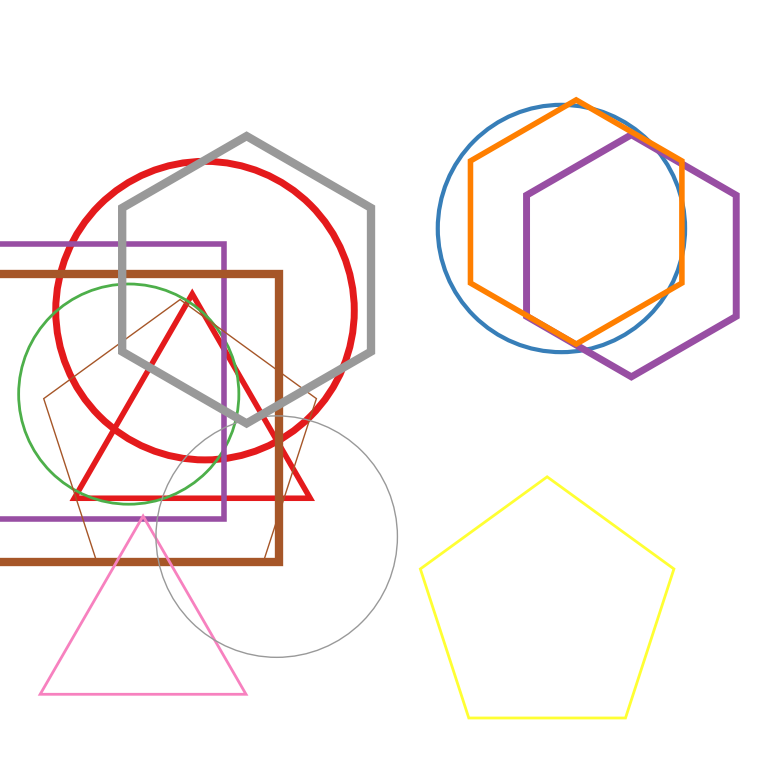[{"shape": "triangle", "thickness": 2, "radius": 0.88, "center": [0.25, 0.441]}, {"shape": "circle", "thickness": 2.5, "radius": 0.97, "center": [0.266, 0.597]}, {"shape": "circle", "thickness": 1.5, "radius": 0.8, "center": [0.729, 0.703]}, {"shape": "circle", "thickness": 1, "radius": 0.71, "center": [0.167, 0.488]}, {"shape": "square", "thickness": 2, "radius": 0.89, "center": [0.113, 0.505]}, {"shape": "hexagon", "thickness": 2.5, "radius": 0.79, "center": [0.82, 0.668]}, {"shape": "hexagon", "thickness": 2, "radius": 0.79, "center": [0.748, 0.712]}, {"shape": "pentagon", "thickness": 1, "radius": 0.87, "center": [0.711, 0.208]}, {"shape": "square", "thickness": 3, "radius": 0.93, "center": [0.176, 0.457]}, {"shape": "pentagon", "thickness": 0.5, "radius": 0.93, "center": [0.234, 0.425]}, {"shape": "triangle", "thickness": 1, "radius": 0.77, "center": [0.186, 0.175]}, {"shape": "hexagon", "thickness": 3, "radius": 0.93, "center": [0.32, 0.637]}, {"shape": "circle", "thickness": 0.5, "radius": 0.78, "center": [0.359, 0.303]}]